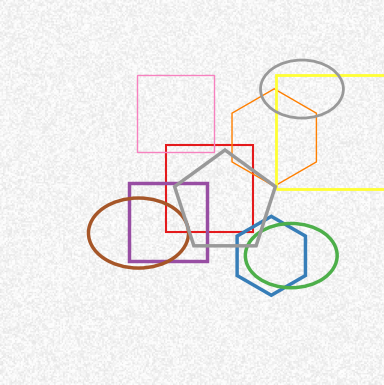[{"shape": "square", "thickness": 1.5, "radius": 0.56, "center": [0.545, 0.511]}, {"shape": "hexagon", "thickness": 2.5, "radius": 0.51, "center": [0.705, 0.336]}, {"shape": "oval", "thickness": 2.5, "radius": 0.6, "center": [0.757, 0.336]}, {"shape": "square", "thickness": 2.5, "radius": 0.51, "center": [0.436, 0.424]}, {"shape": "hexagon", "thickness": 1, "radius": 0.63, "center": [0.712, 0.643]}, {"shape": "square", "thickness": 2, "radius": 0.74, "center": [0.865, 0.658]}, {"shape": "oval", "thickness": 2.5, "radius": 0.65, "center": [0.36, 0.395]}, {"shape": "square", "thickness": 1, "radius": 0.5, "center": [0.455, 0.706]}, {"shape": "pentagon", "thickness": 2.5, "radius": 0.69, "center": [0.584, 0.473]}, {"shape": "oval", "thickness": 2, "radius": 0.54, "center": [0.784, 0.769]}]